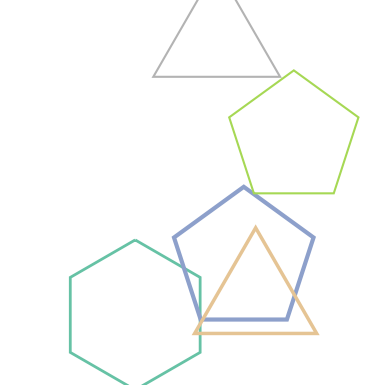[{"shape": "hexagon", "thickness": 2, "radius": 0.97, "center": [0.351, 0.182]}, {"shape": "pentagon", "thickness": 3, "radius": 0.95, "center": [0.633, 0.324]}, {"shape": "pentagon", "thickness": 1.5, "radius": 0.88, "center": [0.763, 0.641]}, {"shape": "triangle", "thickness": 2.5, "radius": 0.91, "center": [0.664, 0.225]}, {"shape": "triangle", "thickness": 1.5, "radius": 0.95, "center": [0.563, 0.896]}]